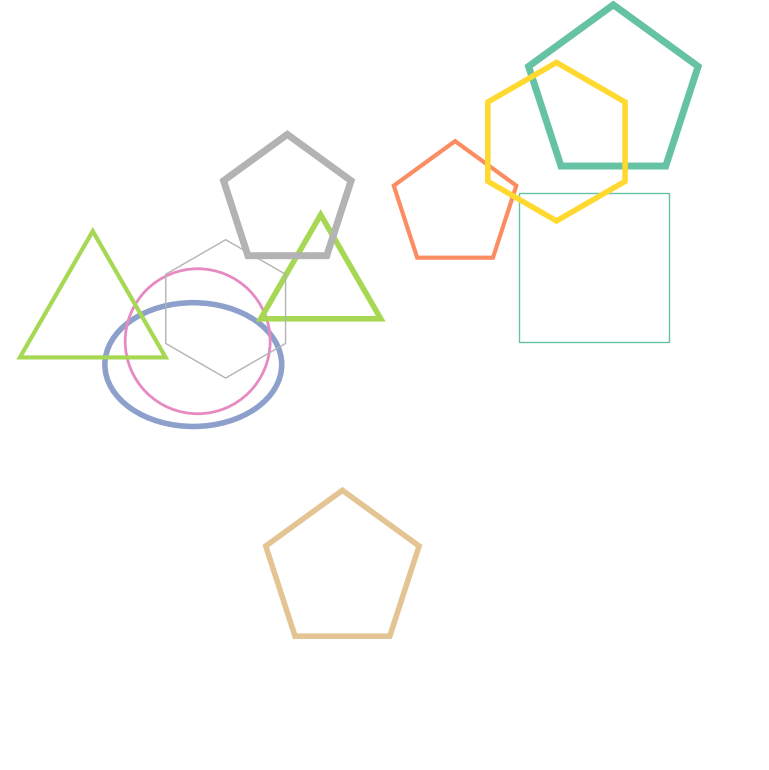[{"shape": "square", "thickness": 0.5, "radius": 0.49, "center": [0.772, 0.653]}, {"shape": "pentagon", "thickness": 2.5, "radius": 0.58, "center": [0.797, 0.878]}, {"shape": "pentagon", "thickness": 1.5, "radius": 0.42, "center": [0.591, 0.733]}, {"shape": "oval", "thickness": 2, "radius": 0.57, "center": [0.251, 0.527]}, {"shape": "circle", "thickness": 1, "radius": 0.47, "center": [0.257, 0.557]}, {"shape": "triangle", "thickness": 2, "radius": 0.45, "center": [0.417, 0.631]}, {"shape": "triangle", "thickness": 1.5, "radius": 0.55, "center": [0.12, 0.59]}, {"shape": "hexagon", "thickness": 2, "radius": 0.51, "center": [0.723, 0.816]}, {"shape": "pentagon", "thickness": 2, "radius": 0.52, "center": [0.445, 0.259]}, {"shape": "hexagon", "thickness": 0.5, "radius": 0.45, "center": [0.293, 0.599]}, {"shape": "pentagon", "thickness": 2.5, "radius": 0.44, "center": [0.373, 0.738]}]